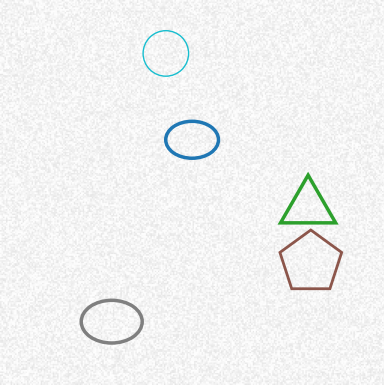[{"shape": "oval", "thickness": 2.5, "radius": 0.34, "center": [0.499, 0.637]}, {"shape": "triangle", "thickness": 2.5, "radius": 0.41, "center": [0.8, 0.462]}, {"shape": "pentagon", "thickness": 2, "radius": 0.42, "center": [0.807, 0.318]}, {"shape": "oval", "thickness": 2.5, "radius": 0.4, "center": [0.29, 0.165]}, {"shape": "circle", "thickness": 1, "radius": 0.3, "center": [0.431, 0.861]}]